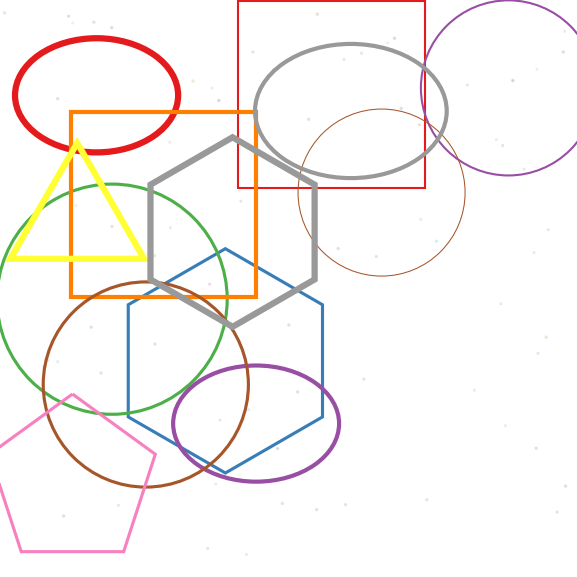[{"shape": "square", "thickness": 1, "radius": 0.81, "center": [0.574, 0.835]}, {"shape": "oval", "thickness": 3, "radius": 0.71, "center": [0.167, 0.834]}, {"shape": "hexagon", "thickness": 1.5, "radius": 0.97, "center": [0.39, 0.374]}, {"shape": "circle", "thickness": 1.5, "radius": 1.0, "center": [0.194, 0.481]}, {"shape": "oval", "thickness": 2, "radius": 0.72, "center": [0.443, 0.266]}, {"shape": "circle", "thickness": 1, "radius": 0.76, "center": [0.88, 0.847]}, {"shape": "square", "thickness": 2, "radius": 0.8, "center": [0.284, 0.645]}, {"shape": "triangle", "thickness": 3, "radius": 0.67, "center": [0.134, 0.618]}, {"shape": "circle", "thickness": 0.5, "radius": 0.72, "center": [0.661, 0.666]}, {"shape": "circle", "thickness": 1.5, "radius": 0.89, "center": [0.252, 0.333]}, {"shape": "pentagon", "thickness": 1.5, "radius": 0.75, "center": [0.125, 0.166]}, {"shape": "oval", "thickness": 2, "radius": 0.83, "center": [0.608, 0.807]}, {"shape": "hexagon", "thickness": 3, "radius": 0.82, "center": [0.403, 0.597]}]